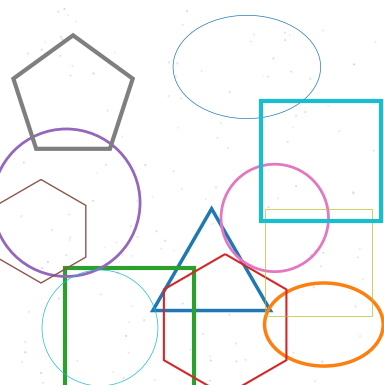[{"shape": "oval", "thickness": 0.5, "radius": 0.96, "center": [0.641, 0.826]}, {"shape": "triangle", "thickness": 2.5, "radius": 0.88, "center": [0.55, 0.282]}, {"shape": "oval", "thickness": 2.5, "radius": 0.77, "center": [0.841, 0.157]}, {"shape": "square", "thickness": 3, "radius": 0.83, "center": [0.337, 0.137]}, {"shape": "hexagon", "thickness": 1.5, "radius": 0.92, "center": [0.585, 0.156]}, {"shape": "circle", "thickness": 2, "radius": 0.96, "center": [0.172, 0.473]}, {"shape": "hexagon", "thickness": 1, "radius": 0.67, "center": [0.106, 0.399]}, {"shape": "circle", "thickness": 2, "radius": 0.7, "center": [0.714, 0.434]}, {"shape": "pentagon", "thickness": 3, "radius": 0.81, "center": [0.19, 0.745]}, {"shape": "square", "thickness": 0.5, "radius": 0.69, "center": [0.827, 0.318]}, {"shape": "circle", "thickness": 0.5, "radius": 0.75, "center": [0.26, 0.148]}, {"shape": "square", "thickness": 3, "radius": 0.78, "center": [0.835, 0.582]}]